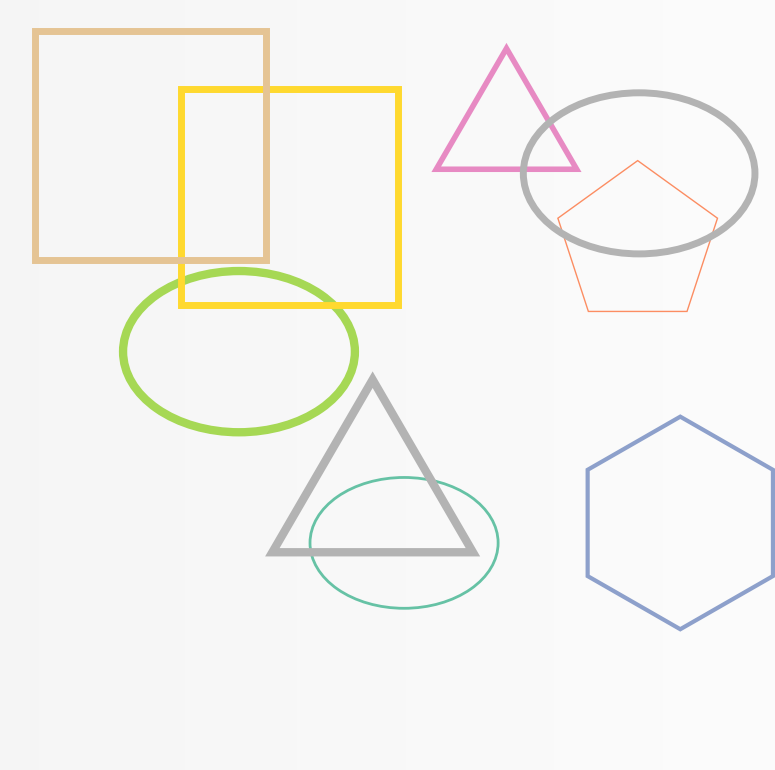[{"shape": "oval", "thickness": 1, "radius": 0.61, "center": [0.521, 0.295]}, {"shape": "pentagon", "thickness": 0.5, "radius": 0.54, "center": [0.823, 0.683]}, {"shape": "hexagon", "thickness": 1.5, "radius": 0.69, "center": [0.878, 0.321]}, {"shape": "triangle", "thickness": 2, "radius": 0.52, "center": [0.654, 0.832]}, {"shape": "oval", "thickness": 3, "radius": 0.75, "center": [0.308, 0.543]}, {"shape": "square", "thickness": 2.5, "radius": 0.7, "center": [0.374, 0.745]}, {"shape": "square", "thickness": 2.5, "radius": 0.75, "center": [0.194, 0.811]}, {"shape": "oval", "thickness": 2.5, "radius": 0.75, "center": [0.825, 0.775]}, {"shape": "triangle", "thickness": 3, "radius": 0.75, "center": [0.481, 0.357]}]